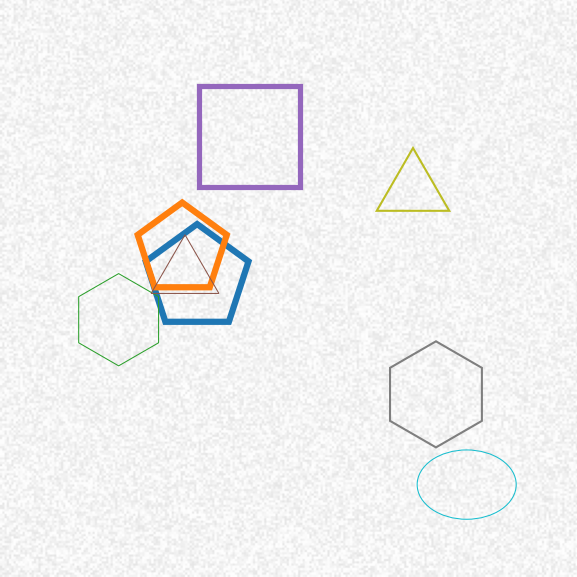[{"shape": "pentagon", "thickness": 3, "radius": 0.47, "center": [0.341, 0.518]}, {"shape": "pentagon", "thickness": 3, "radius": 0.41, "center": [0.316, 0.567]}, {"shape": "hexagon", "thickness": 0.5, "radius": 0.4, "center": [0.205, 0.445]}, {"shape": "square", "thickness": 2.5, "radius": 0.44, "center": [0.432, 0.762]}, {"shape": "triangle", "thickness": 0.5, "radius": 0.34, "center": [0.32, 0.525]}, {"shape": "hexagon", "thickness": 1, "radius": 0.46, "center": [0.755, 0.316]}, {"shape": "triangle", "thickness": 1, "radius": 0.36, "center": [0.715, 0.67]}, {"shape": "oval", "thickness": 0.5, "radius": 0.43, "center": [0.808, 0.16]}]